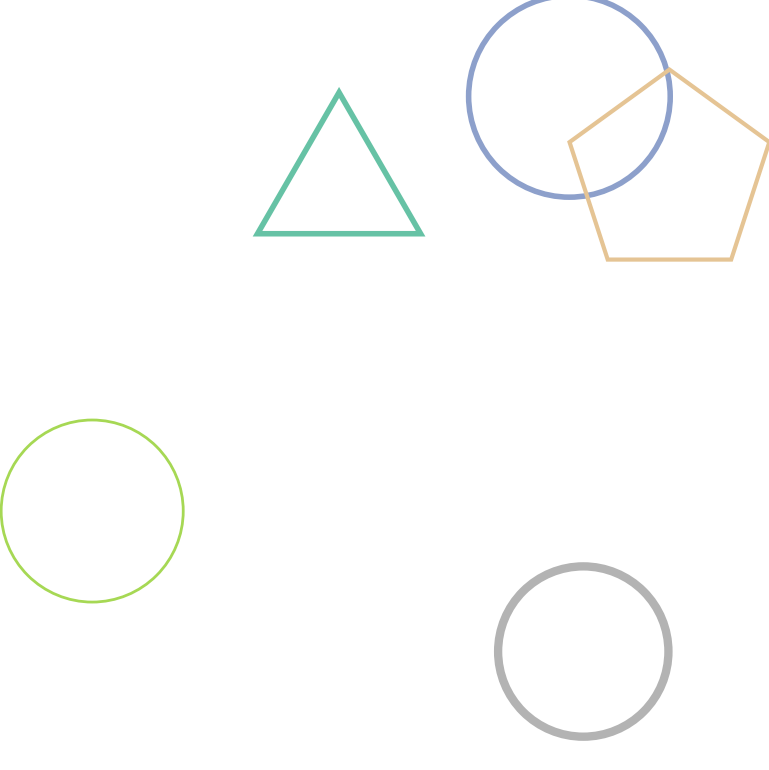[{"shape": "triangle", "thickness": 2, "radius": 0.61, "center": [0.44, 0.758]}, {"shape": "circle", "thickness": 2, "radius": 0.65, "center": [0.74, 0.875]}, {"shape": "circle", "thickness": 1, "radius": 0.59, "center": [0.12, 0.336]}, {"shape": "pentagon", "thickness": 1.5, "radius": 0.68, "center": [0.869, 0.773]}, {"shape": "circle", "thickness": 3, "radius": 0.55, "center": [0.757, 0.154]}]